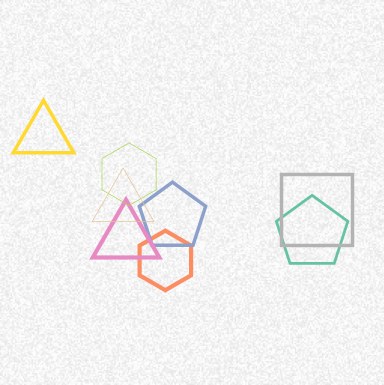[{"shape": "pentagon", "thickness": 2, "radius": 0.49, "center": [0.811, 0.395]}, {"shape": "hexagon", "thickness": 3, "radius": 0.39, "center": [0.429, 0.324]}, {"shape": "pentagon", "thickness": 2.5, "radius": 0.45, "center": [0.448, 0.436]}, {"shape": "triangle", "thickness": 3, "radius": 0.5, "center": [0.327, 0.381]}, {"shape": "hexagon", "thickness": 0.5, "radius": 0.41, "center": [0.335, 0.548]}, {"shape": "triangle", "thickness": 2.5, "radius": 0.45, "center": [0.113, 0.649]}, {"shape": "triangle", "thickness": 0.5, "radius": 0.46, "center": [0.32, 0.471]}, {"shape": "square", "thickness": 2.5, "radius": 0.46, "center": [0.822, 0.456]}]